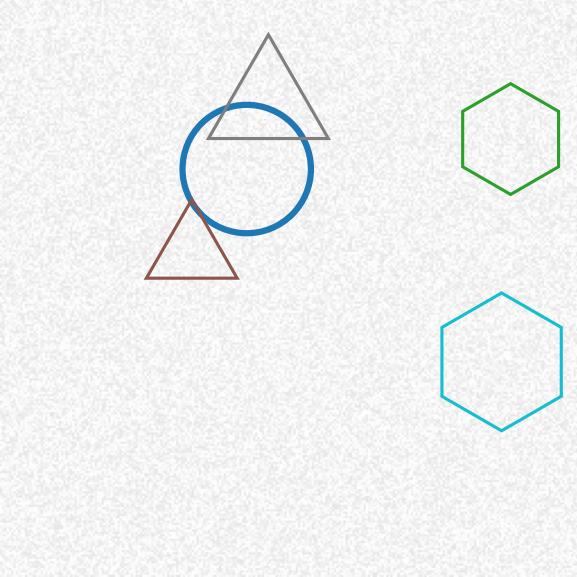[{"shape": "circle", "thickness": 3, "radius": 0.56, "center": [0.427, 0.706]}, {"shape": "hexagon", "thickness": 1.5, "radius": 0.48, "center": [0.884, 0.758]}, {"shape": "triangle", "thickness": 1.5, "radius": 0.45, "center": [0.332, 0.563]}, {"shape": "triangle", "thickness": 1.5, "radius": 0.6, "center": [0.465, 0.819]}, {"shape": "hexagon", "thickness": 1.5, "radius": 0.6, "center": [0.869, 0.373]}]